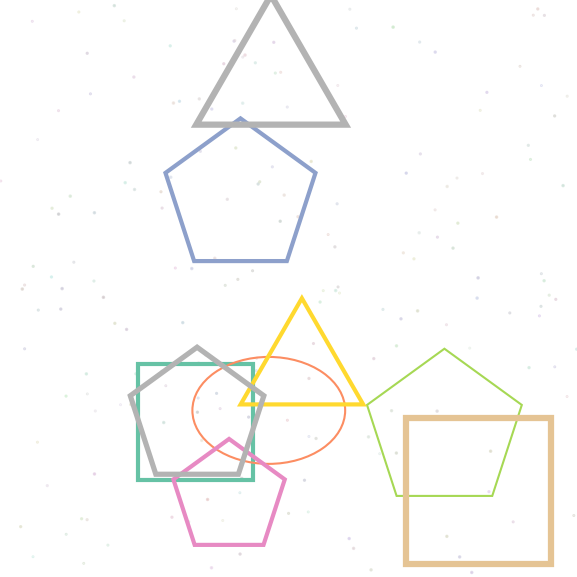[{"shape": "square", "thickness": 2, "radius": 0.5, "center": [0.338, 0.268]}, {"shape": "oval", "thickness": 1, "radius": 0.66, "center": [0.465, 0.288]}, {"shape": "pentagon", "thickness": 2, "radius": 0.68, "center": [0.416, 0.658]}, {"shape": "pentagon", "thickness": 2, "radius": 0.51, "center": [0.397, 0.138]}, {"shape": "pentagon", "thickness": 1, "radius": 0.7, "center": [0.77, 0.254]}, {"shape": "triangle", "thickness": 2, "radius": 0.61, "center": [0.523, 0.36]}, {"shape": "square", "thickness": 3, "radius": 0.63, "center": [0.829, 0.149]}, {"shape": "pentagon", "thickness": 2.5, "radius": 0.61, "center": [0.341, 0.276]}, {"shape": "triangle", "thickness": 3, "radius": 0.75, "center": [0.469, 0.858]}]